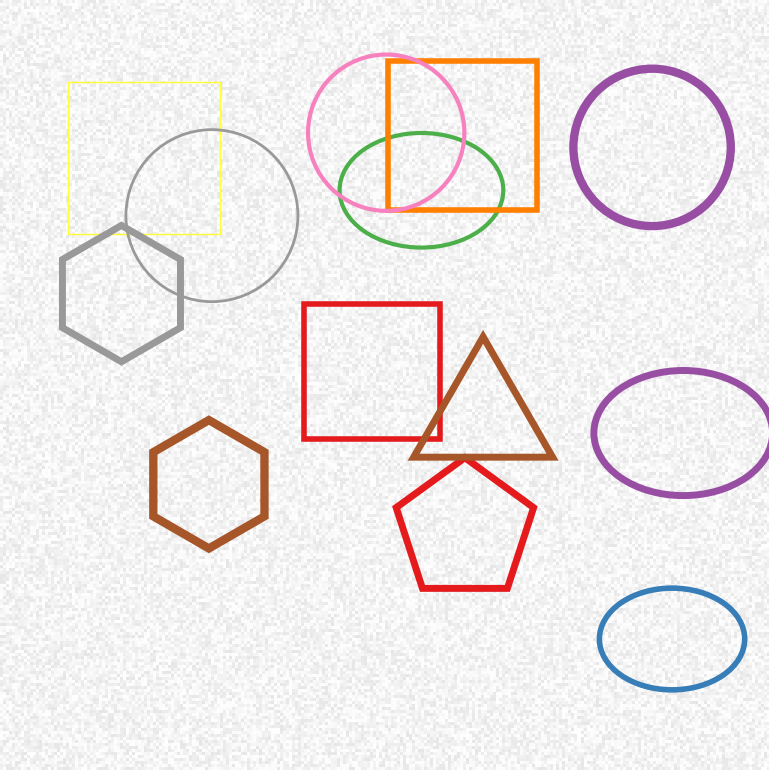[{"shape": "square", "thickness": 2, "radius": 0.44, "center": [0.484, 0.518]}, {"shape": "pentagon", "thickness": 2.5, "radius": 0.47, "center": [0.604, 0.312]}, {"shape": "oval", "thickness": 2, "radius": 0.47, "center": [0.873, 0.17]}, {"shape": "oval", "thickness": 1.5, "radius": 0.53, "center": [0.547, 0.753]}, {"shape": "oval", "thickness": 2.5, "radius": 0.58, "center": [0.887, 0.438]}, {"shape": "circle", "thickness": 3, "radius": 0.51, "center": [0.847, 0.809]}, {"shape": "square", "thickness": 2, "radius": 0.48, "center": [0.601, 0.824]}, {"shape": "square", "thickness": 0.5, "radius": 0.49, "center": [0.187, 0.795]}, {"shape": "triangle", "thickness": 2.5, "radius": 0.52, "center": [0.627, 0.458]}, {"shape": "hexagon", "thickness": 3, "radius": 0.42, "center": [0.271, 0.371]}, {"shape": "circle", "thickness": 1.5, "radius": 0.51, "center": [0.502, 0.828]}, {"shape": "hexagon", "thickness": 2.5, "radius": 0.44, "center": [0.158, 0.619]}, {"shape": "circle", "thickness": 1, "radius": 0.56, "center": [0.275, 0.72]}]